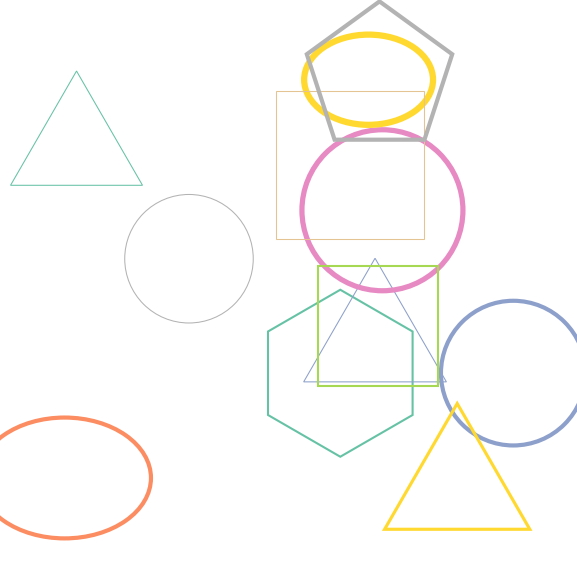[{"shape": "hexagon", "thickness": 1, "radius": 0.72, "center": [0.589, 0.353]}, {"shape": "triangle", "thickness": 0.5, "radius": 0.66, "center": [0.133, 0.744]}, {"shape": "oval", "thickness": 2, "radius": 0.75, "center": [0.112, 0.171]}, {"shape": "triangle", "thickness": 0.5, "radius": 0.71, "center": [0.649, 0.409]}, {"shape": "circle", "thickness": 2, "radius": 0.63, "center": [0.889, 0.353]}, {"shape": "circle", "thickness": 2.5, "radius": 0.7, "center": [0.662, 0.635]}, {"shape": "square", "thickness": 1, "radius": 0.52, "center": [0.655, 0.434]}, {"shape": "oval", "thickness": 3, "radius": 0.56, "center": [0.638, 0.861]}, {"shape": "triangle", "thickness": 1.5, "radius": 0.73, "center": [0.792, 0.155]}, {"shape": "square", "thickness": 0.5, "radius": 0.64, "center": [0.605, 0.714]}, {"shape": "circle", "thickness": 0.5, "radius": 0.56, "center": [0.327, 0.551]}, {"shape": "pentagon", "thickness": 2, "radius": 0.66, "center": [0.657, 0.864]}]